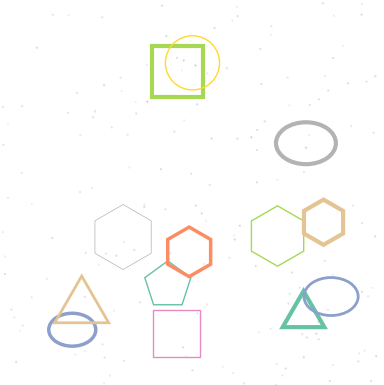[{"shape": "pentagon", "thickness": 1, "radius": 0.31, "center": [0.436, 0.259]}, {"shape": "triangle", "thickness": 3, "radius": 0.31, "center": [0.788, 0.181]}, {"shape": "hexagon", "thickness": 2.5, "radius": 0.32, "center": [0.491, 0.346]}, {"shape": "oval", "thickness": 2, "radius": 0.35, "center": [0.86, 0.23]}, {"shape": "oval", "thickness": 2.5, "radius": 0.31, "center": [0.188, 0.144]}, {"shape": "square", "thickness": 1, "radius": 0.3, "center": [0.459, 0.134]}, {"shape": "square", "thickness": 3, "radius": 0.33, "center": [0.462, 0.815]}, {"shape": "hexagon", "thickness": 1, "radius": 0.39, "center": [0.721, 0.387]}, {"shape": "circle", "thickness": 1, "radius": 0.35, "center": [0.5, 0.837]}, {"shape": "triangle", "thickness": 2, "radius": 0.4, "center": [0.212, 0.202]}, {"shape": "hexagon", "thickness": 3, "radius": 0.29, "center": [0.84, 0.423]}, {"shape": "hexagon", "thickness": 0.5, "radius": 0.42, "center": [0.32, 0.384]}, {"shape": "oval", "thickness": 3, "radius": 0.39, "center": [0.795, 0.628]}]